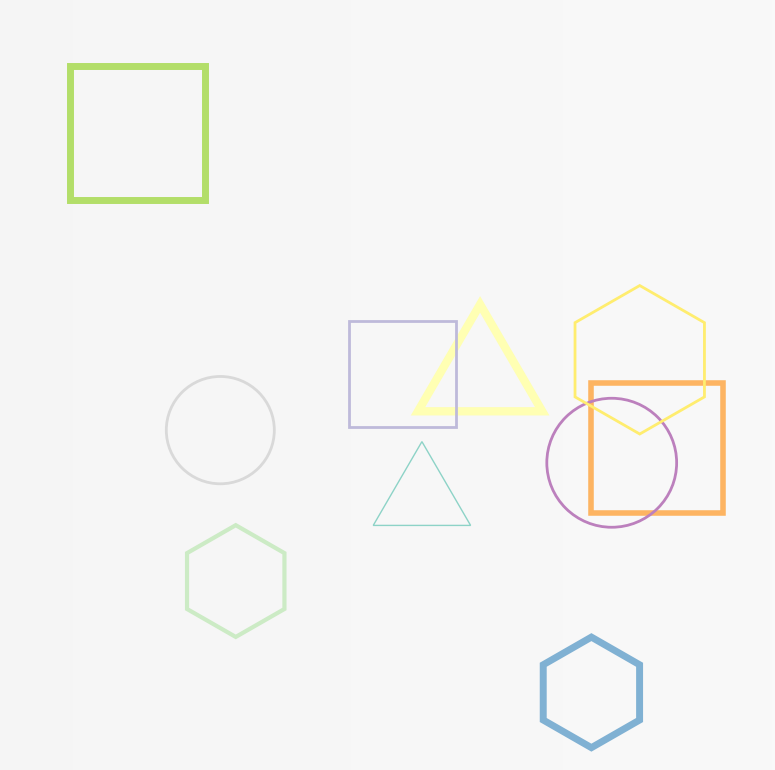[{"shape": "triangle", "thickness": 0.5, "radius": 0.36, "center": [0.544, 0.354]}, {"shape": "triangle", "thickness": 3, "radius": 0.46, "center": [0.619, 0.512]}, {"shape": "square", "thickness": 1, "radius": 0.35, "center": [0.52, 0.514]}, {"shape": "hexagon", "thickness": 2.5, "radius": 0.36, "center": [0.763, 0.101]}, {"shape": "square", "thickness": 2, "radius": 0.42, "center": [0.848, 0.418]}, {"shape": "square", "thickness": 2.5, "radius": 0.44, "center": [0.177, 0.827]}, {"shape": "circle", "thickness": 1, "radius": 0.35, "center": [0.284, 0.441]}, {"shape": "circle", "thickness": 1, "radius": 0.42, "center": [0.789, 0.399]}, {"shape": "hexagon", "thickness": 1.5, "radius": 0.36, "center": [0.304, 0.245]}, {"shape": "hexagon", "thickness": 1, "radius": 0.48, "center": [0.825, 0.533]}]